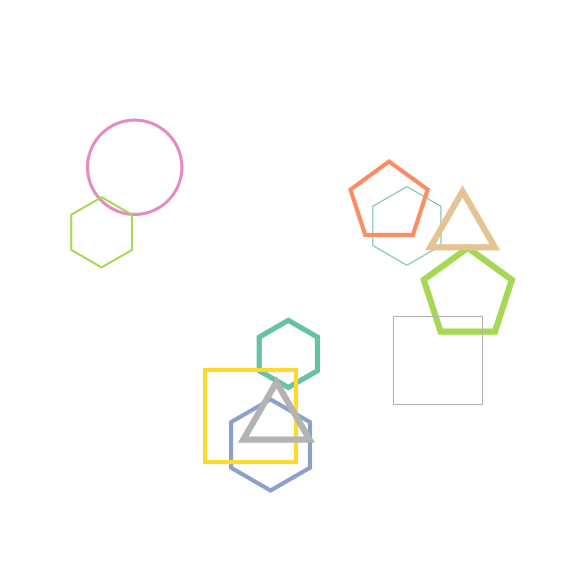[{"shape": "hexagon", "thickness": 0.5, "radius": 0.34, "center": [0.705, 0.608]}, {"shape": "hexagon", "thickness": 2.5, "radius": 0.29, "center": [0.499, 0.386]}, {"shape": "pentagon", "thickness": 2, "radius": 0.35, "center": [0.674, 0.649]}, {"shape": "hexagon", "thickness": 2, "radius": 0.39, "center": [0.468, 0.229]}, {"shape": "circle", "thickness": 1.5, "radius": 0.41, "center": [0.233, 0.709]}, {"shape": "hexagon", "thickness": 1, "radius": 0.3, "center": [0.176, 0.597]}, {"shape": "pentagon", "thickness": 3, "radius": 0.4, "center": [0.81, 0.49]}, {"shape": "square", "thickness": 2, "radius": 0.39, "center": [0.433, 0.279]}, {"shape": "triangle", "thickness": 3, "radius": 0.32, "center": [0.801, 0.603]}, {"shape": "square", "thickness": 0.5, "radius": 0.38, "center": [0.758, 0.376]}, {"shape": "triangle", "thickness": 3, "radius": 0.33, "center": [0.479, 0.271]}]